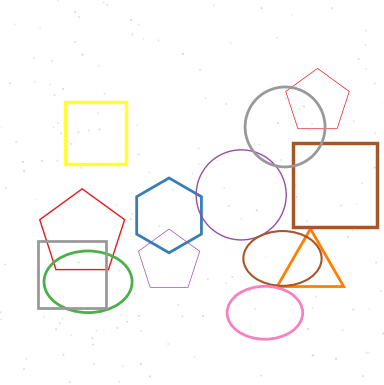[{"shape": "pentagon", "thickness": 1, "radius": 0.58, "center": [0.213, 0.394]}, {"shape": "pentagon", "thickness": 0.5, "radius": 0.43, "center": [0.825, 0.736]}, {"shape": "hexagon", "thickness": 2, "radius": 0.49, "center": [0.439, 0.441]}, {"shape": "oval", "thickness": 2, "radius": 0.57, "center": [0.229, 0.268]}, {"shape": "circle", "thickness": 1, "radius": 0.58, "center": [0.626, 0.494]}, {"shape": "pentagon", "thickness": 0.5, "radius": 0.42, "center": [0.439, 0.321]}, {"shape": "triangle", "thickness": 2, "radius": 0.5, "center": [0.806, 0.306]}, {"shape": "square", "thickness": 2.5, "radius": 0.4, "center": [0.248, 0.655]}, {"shape": "oval", "thickness": 1.5, "radius": 0.51, "center": [0.734, 0.329]}, {"shape": "square", "thickness": 2.5, "radius": 0.54, "center": [0.871, 0.519]}, {"shape": "oval", "thickness": 2, "radius": 0.49, "center": [0.688, 0.188]}, {"shape": "circle", "thickness": 2, "radius": 0.52, "center": [0.74, 0.67]}, {"shape": "square", "thickness": 2, "radius": 0.44, "center": [0.188, 0.287]}]